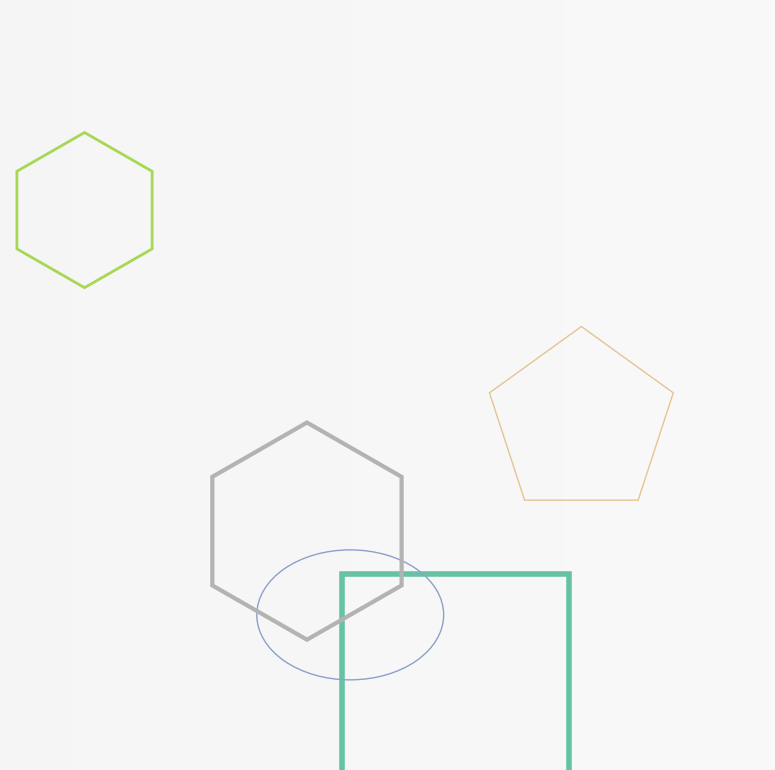[{"shape": "square", "thickness": 2, "radius": 0.73, "center": [0.588, 0.108]}, {"shape": "oval", "thickness": 0.5, "radius": 0.6, "center": [0.452, 0.201]}, {"shape": "hexagon", "thickness": 1, "radius": 0.5, "center": [0.109, 0.727]}, {"shape": "pentagon", "thickness": 0.5, "radius": 0.62, "center": [0.75, 0.451]}, {"shape": "hexagon", "thickness": 1.5, "radius": 0.71, "center": [0.396, 0.31]}]